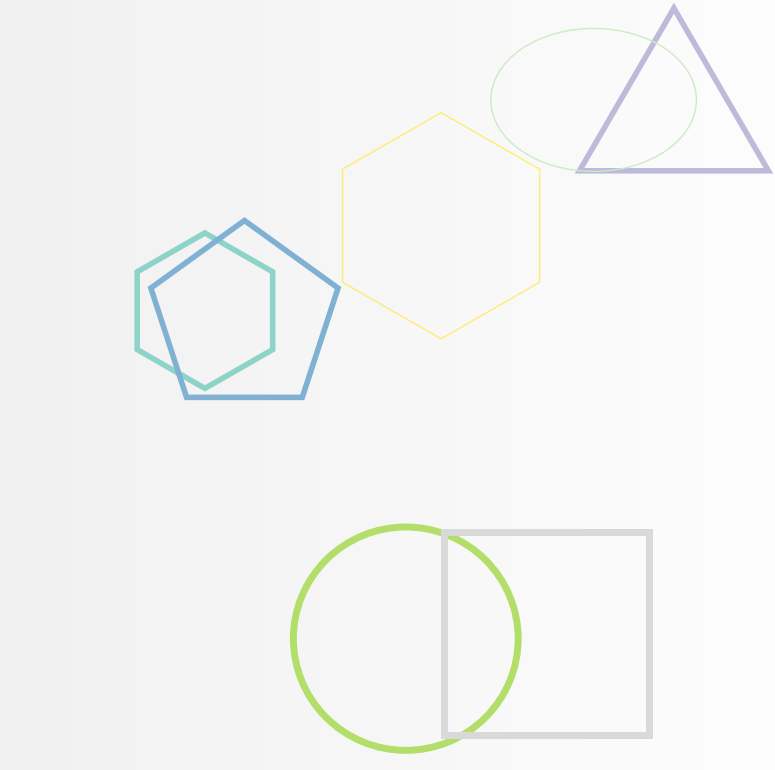[{"shape": "hexagon", "thickness": 2, "radius": 0.5, "center": [0.264, 0.597]}, {"shape": "triangle", "thickness": 2, "radius": 0.7, "center": [0.87, 0.849]}, {"shape": "pentagon", "thickness": 2, "radius": 0.63, "center": [0.315, 0.587]}, {"shape": "circle", "thickness": 2.5, "radius": 0.73, "center": [0.524, 0.171]}, {"shape": "square", "thickness": 2.5, "radius": 0.66, "center": [0.705, 0.177]}, {"shape": "oval", "thickness": 0.5, "radius": 0.66, "center": [0.766, 0.87]}, {"shape": "hexagon", "thickness": 0.5, "radius": 0.73, "center": [0.569, 0.707]}]